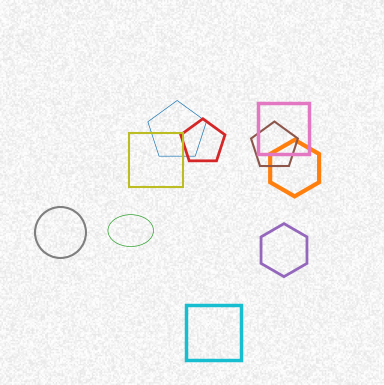[{"shape": "pentagon", "thickness": 0.5, "radius": 0.4, "center": [0.46, 0.659]}, {"shape": "hexagon", "thickness": 3, "radius": 0.37, "center": [0.765, 0.563]}, {"shape": "oval", "thickness": 0.5, "radius": 0.3, "center": [0.34, 0.401]}, {"shape": "pentagon", "thickness": 2, "radius": 0.3, "center": [0.527, 0.631]}, {"shape": "hexagon", "thickness": 2, "radius": 0.34, "center": [0.738, 0.35]}, {"shape": "pentagon", "thickness": 1.5, "radius": 0.32, "center": [0.713, 0.62]}, {"shape": "square", "thickness": 2.5, "radius": 0.33, "center": [0.736, 0.666]}, {"shape": "circle", "thickness": 1.5, "radius": 0.33, "center": [0.157, 0.396]}, {"shape": "square", "thickness": 1.5, "radius": 0.35, "center": [0.406, 0.585]}, {"shape": "square", "thickness": 2.5, "radius": 0.36, "center": [0.555, 0.137]}]